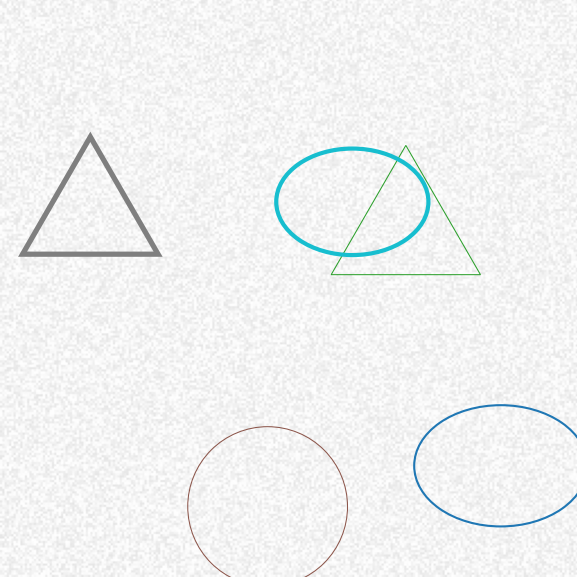[{"shape": "oval", "thickness": 1, "radius": 0.75, "center": [0.867, 0.193]}, {"shape": "triangle", "thickness": 0.5, "radius": 0.75, "center": [0.703, 0.598]}, {"shape": "circle", "thickness": 0.5, "radius": 0.69, "center": [0.463, 0.122]}, {"shape": "triangle", "thickness": 2.5, "radius": 0.68, "center": [0.156, 0.627]}, {"shape": "oval", "thickness": 2, "radius": 0.66, "center": [0.61, 0.65]}]